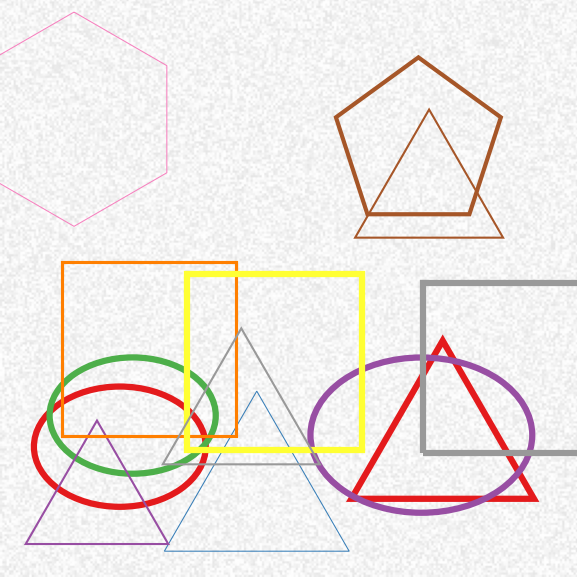[{"shape": "oval", "thickness": 3, "radius": 0.74, "center": [0.207, 0.226]}, {"shape": "triangle", "thickness": 3, "radius": 0.91, "center": [0.767, 0.227]}, {"shape": "triangle", "thickness": 0.5, "radius": 0.92, "center": [0.445, 0.137]}, {"shape": "oval", "thickness": 3, "radius": 0.72, "center": [0.23, 0.28]}, {"shape": "triangle", "thickness": 1, "radius": 0.71, "center": [0.168, 0.128]}, {"shape": "oval", "thickness": 3, "radius": 0.96, "center": [0.73, 0.246]}, {"shape": "square", "thickness": 1.5, "radius": 0.75, "center": [0.259, 0.395]}, {"shape": "square", "thickness": 3, "radius": 0.76, "center": [0.475, 0.372]}, {"shape": "pentagon", "thickness": 2, "radius": 0.75, "center": [0.725, 0.75]}, {"shape": "triangle", "thickness": 1, "radius": 0.74, "center": [0.743, 0.662]}, {"shape": "hexagon", "thickness": 0.5, "radius": 0.93, "center": [0.128, 0.793]}, {"shape": "square", "thickness": 3, "radius": 0.73, "center": [0.88, 0.362]}, {"shape": "triangle", "thickness": 1, "radius": 0.78, "center": [0.418, 0.274]}]